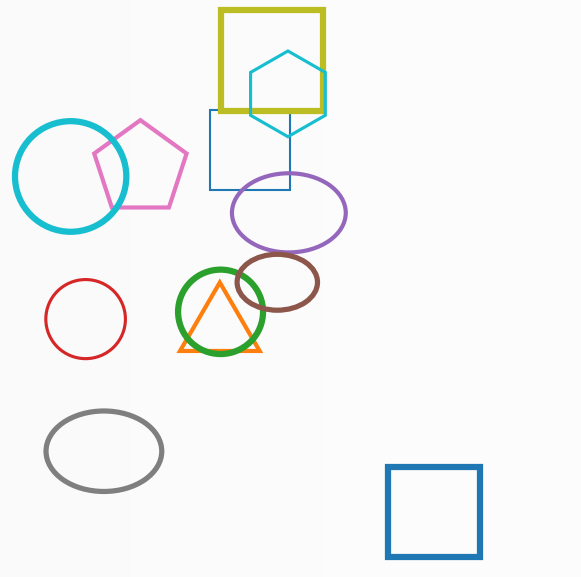[{"shape": "square", "thickness": 1, "radius": 0.35, "center": [0.43, 0.739]}, {"shape": "square", "thickness": 3, "radius": 0.39, "center": [0.746, 0.113]}, {"shape": "triangle", "thickness": 2, "radius": 0.4, "center": [0.378, 0.431]}, {"shape": "circle", "thickness": 3, "radius": 0.37, "center": [0.379, 0.459]}, {"shape": "circle", "thickness": 1.5, "radius": 0.34, "center": [0.147, 0.447]}, {"shape": "oval", "thickness": 2, "radius": 0.49, "center": [0.497, 0.631]}, {"shape": "oval", "thickness": 2.5, "radius": 0.35, "center": [0.477, 0.51]}, {"shape": "pentagon", "thickness": 2, "radius": 0.42, "center": [0.242, 0.707]}, {"shape": "oval", "thickness": 2.5, "radius": 0.5, "center": [0.179, 0.218]}, {"shape": "square", "thickness": 3, "radius": 0.44, "center": [0.468, 0.895]}, {"shape": "hexagon", "thickness": 1.5, "radius": 0.37, "center": [0.495, 0.837]}, {"shape": "circle", "thickness": 3, "radius": 0.48, "center": [0.122, 0.694]}]